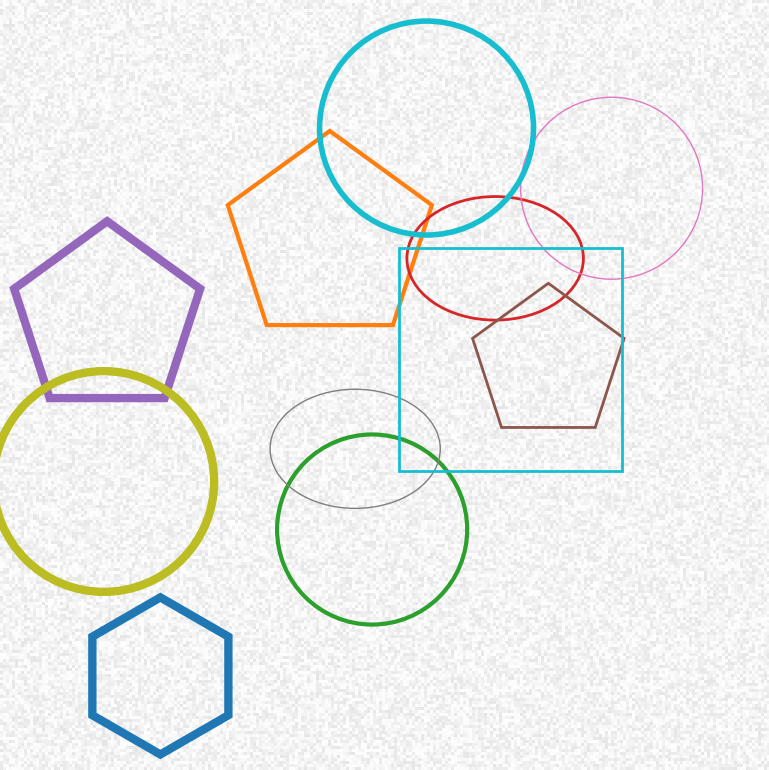[{"shape": "hexagon", "thickness": 3, "radius": 0.51, "center": [0.208, 0.122]}, {"shape": "pentagon", "thickness": 1.5, "radius": 0.7, "center": [0.428, 0.691]}, {"shape": "circle", "thickness": 1.5, "radius": 0.62, "center": [0.483, 0.312]}, {"shape": "oval", "thickness": 1, "radius": 0.57, "center": [0.643, 0.665]}, {"shape": "pentagon", "thickness": 3, "radius": 0.63, "center": [0.139, 0.586]}, {"shape": "pentagon", "thickness": 1, "radius": 0.52, "center": [0.712, 0.529]}, {"shape": "circle", "thickness": 0.5, "radius": 0.59, "center": [0.794, 0.756]}, {"shape": "oval", "thickness": 0.5, "radius": 0.55, "center": [0.461, 0.417]}, {"shape": "circle", "thickness": 3, "radius": 0.72, "center": [0.135, 0.375]}, {"shape": "square", "thickness": 1, "radius": 0.72, "center": [0.663, 0.533]}, {"shape": "circle", "thickness": 2, "radius": 0.69, "center": [0.554, 0.834]}]